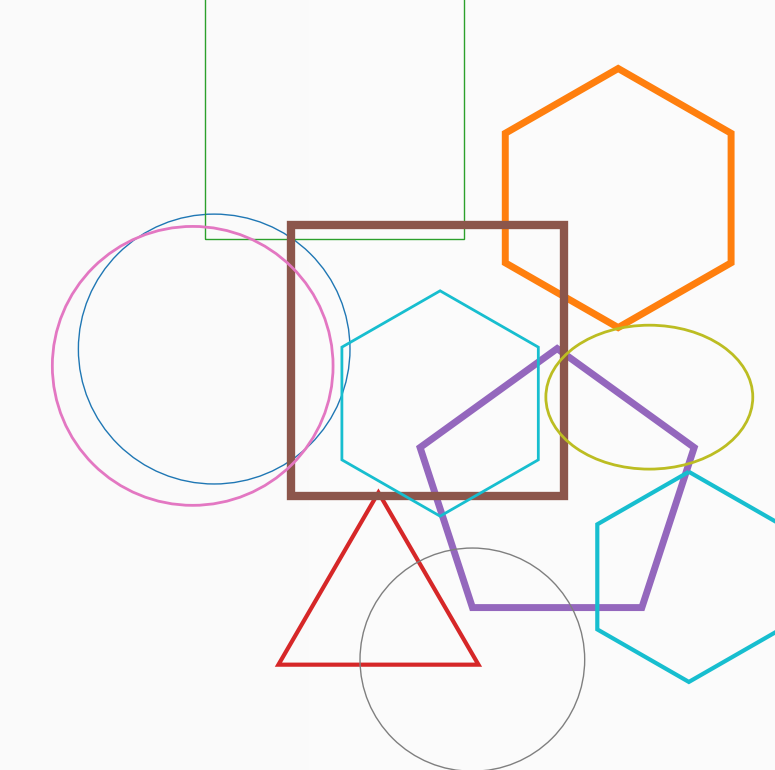[{"shape": "circle", "thickness": 0.5, "radius": 0.88, "center": [0.276, 0.547]}, {"shape": "hexagon", "thickness": 2.5, "radius": 0.84, "center": [0.798, 0.743]}, {"shape": "square", "thickness": 0.5, "radius": 0.83, "center": [0.432, 0.857]}, {"shape": "triangle", "thickness": 1.5, "radius": 0.75, "center": [0.488, 0.211]}, {"shape": "pentagon", "thickness": 2.5, "radius": 0.93, "center": [0.719, 0.361]}, {"shape": "square", "thickness": 3, "radius": 0.88, "center": [0.552, 0.532]}, {"shape": "circle", "thickness": 1, "radius": 0.91, "center": [0.249, 0.525]}, {"shape": "circle", "thickness": 0.5, "radius": 0.72, "center": [0.609, 0.143]}, {"shape": "oval", "thickness": 1, "radius": 0.67, "center": [0.838, 0.484]}, {"shape": "hexagon", "thickness": 1.5, "radius": 0.68, "center": [0.889, 0.251]}, {"shape": "hexagon", "thickness": 1, "radius": 0.73, "center": [0.568, 0.476]}]